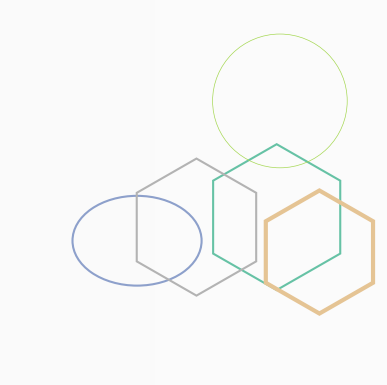[{"shape": "hexagon", "thickness": 1.5, "radius": 0.95, "center": [0.714, 0.436]}, {"shape": "oval", "thickness": 1.5, "radius": 0.83, "center": [0.354, 0.375]}, {"shape": "circle", "thickness": 0.5, "radius": 0.87, "center": [0.722, 0.738]}, {"shape": "hexagon", "thickness": 3, "radius": 0.8, "center": [0.824, 0.345]}, {"shape": "hexagon", "thickness": 1.5, "radius": 0.89, "center": [0.507, 0.41]}]